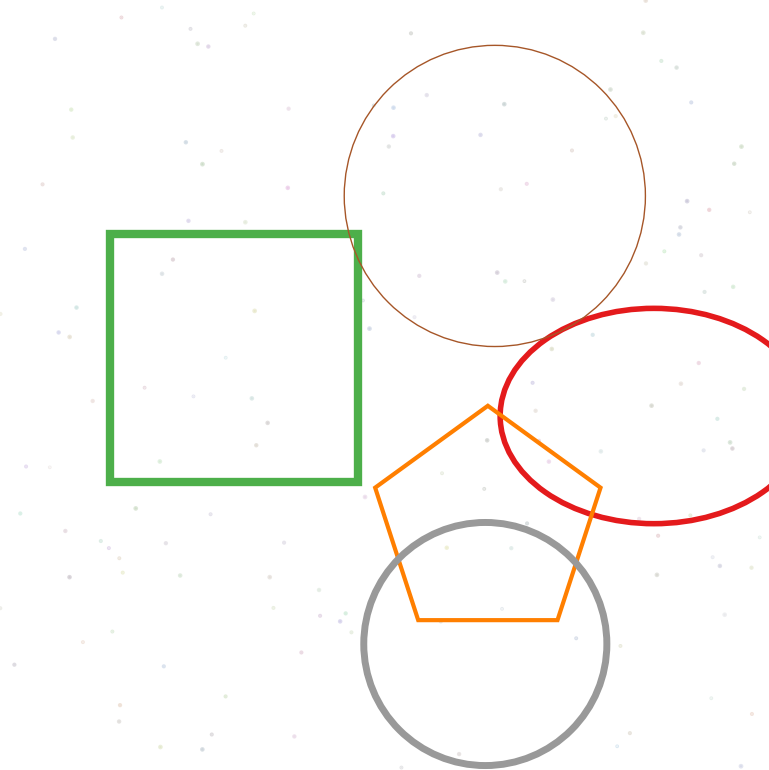[{"shape": "oval", "thickness": 2, "radius": 1.0, "center": [0.849, 0.46]}, {"shape": "square", "thickness": 3, "radius": 0.81, "center": [0.304, 0.536]}, {"shape": "pentagon", "thickness": 1.5, "radius": 0.77, "center": [0.634, 0.319]}, {"shape": "circle", "thickness": 0.5, "radius": 0.98, "center": [0.643, 0.746]}, {"shape": "circle", "thickness": 2.5, "radius": 0.79, "center": [0.63, 0.164]}]